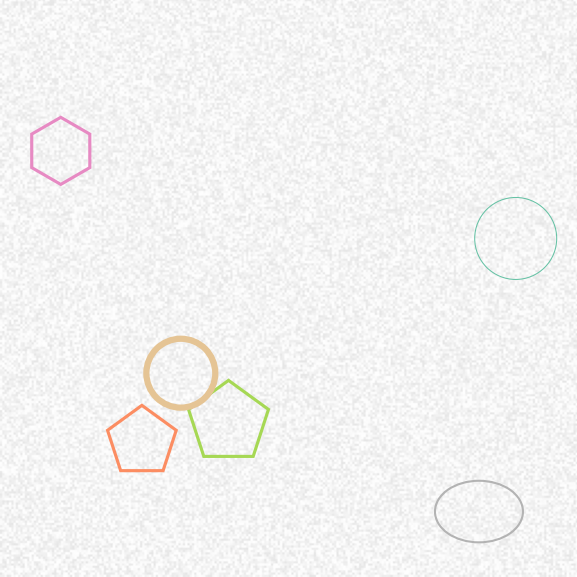[{"shape": "circle", "thickness": 0.5, "radius": 0.35, "center": [0.893, 0.586]}, {"shape": "pentagon", "thickness": 1.5, "radius": 0.31, "center": [0.246, 0.235]}, {"shape": "hexagon", "thickness": 1.5, "radius": 0.29, "center": [0.105, 0.738]}, {"shape": "pentagon", "thickness": 1.5, "radius": 0.36, "center": [0.396, 0.268]}, {"shape": "circle", "thickness": 3, "radius": 0.3, "center": [0.313, 0.353]}, {"shape": "oval", "thickness": 1, "radius": 0.38, "center": [0.829, 0.113]}]